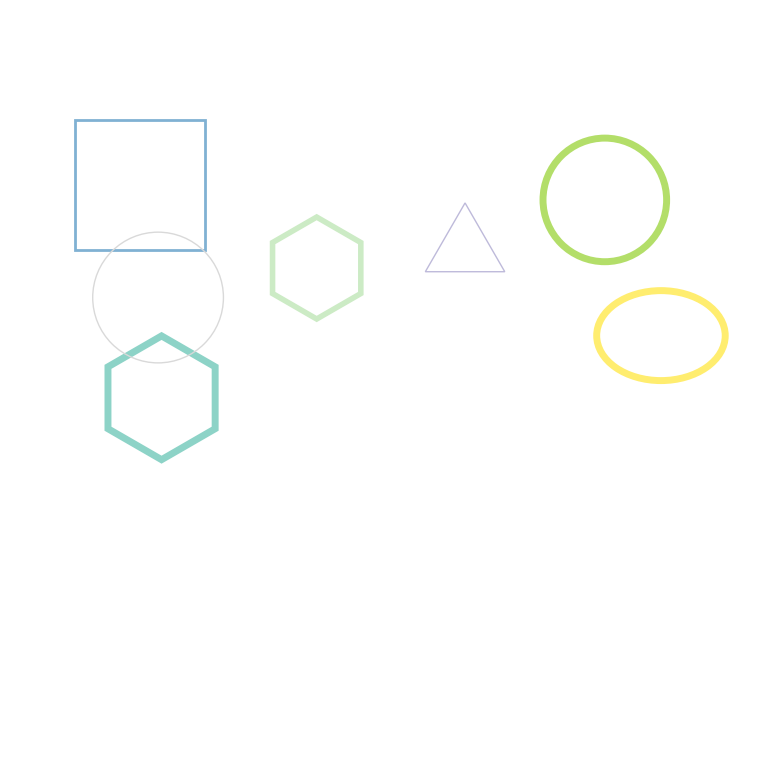[{"shape": "hexagon", "thickness": 2.5, "radius": 0.4, "center": [0.21, 0.483]}, {"shape": "triangle", "thickness": 0.5, "radius": 0.3, "center": [0.604, 0.677]}, {"shape": "square", "thickness": 1, "radius": 0.42, "center": [0.182, 0.76]}, {"shape": "circle", "thickness": 2.5, "radius": 0.4, "center": [0.785, 0.74]}, {"shape": "circle", "thickness": 0.5, "radius": 0.42, "center": [0.205, 0.614]}, {"shape": "hexagon", "thickness": 2, "radius": 0.33, "center": [0.411, 0.652]}, {"shape": "oval", "thickness": 2.5, "radius": 0.42, "center": [0.858, 0.564]}]